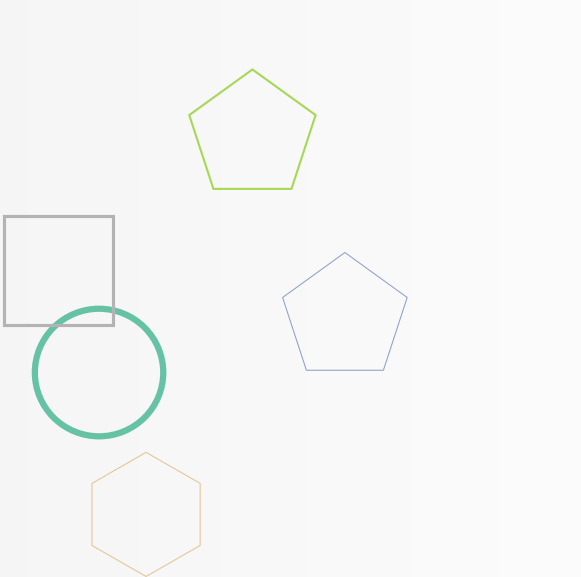[{"shape": "circle", "thickness": 3, "radius": 0.55, "center": [0.17, 0.354]}, {"shape": "pentagon", "thickness": 0.5, "radius": 0.56, "center": [0.593, 0.449]}, {"shape": "pentagon", "thickness": 1, "radius": 0.57, "center": [0.434, 0.765]}, {"shape": "hexagon", "thickness": 0.5, "radius": 0.54, "center": [0.251, 0.108]}, {"shape": "square", "thickness": 1.5, "radius": 0.47, "center": [0.101, 0.53]}]